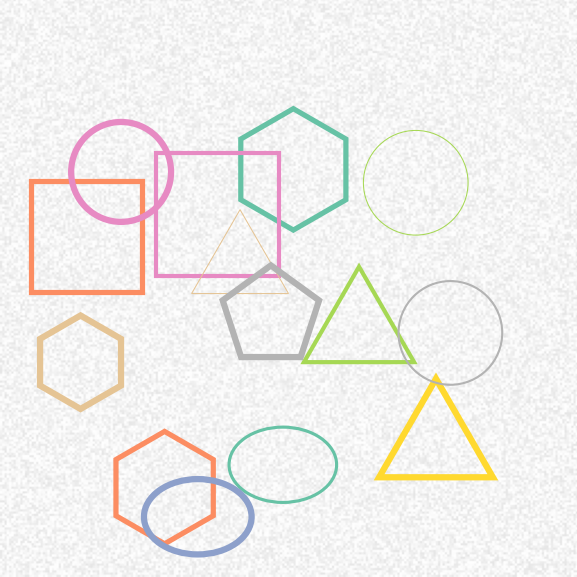[{"shape": "oval", "thickness": 1.5, "radius": 0.47, "center": [0.49, 0.194]}, {"shape": "hexagon", "thickness": 2.5, "radius": 0.53, "center": [0.508, 0.706]}, {"shape": "square", "thickness": 2.5, "radius": 0.48, "center": [0.149, 0.59]}, {"shape": "hexagon", "thickness": 2.5, "radius": 0.49, "center": [0.285, 0.155]}, {"shape": "oval", "thickness": 3, "radius": 0.47, "center": [0.342, 0.104]}, {"shape": "square", "thickness": 2, "radius": 0.53, "center": [0.376, 0.627]}, {"shape": "circle", "thickness": 3, "radius": 0.43, "center": [0.21, 0.701]}, {"shape": "circle", "thickness": 0.5, "radius": 0.45, "center": [0.72, 0.683]}, {"shape": "triangle", "thickness": 2, "radius": 0.55, "center": [0.622, 0.427]}, {"shape": "triangle", "thickness": 3, "radius": 0.57, "center": [0.755, 0.23]}, {"shape": "hexagon", "thickness": 3, "radius": 0.4, "center": [0.139, 0.372]}, {"shape": "triangle", "thickness": 0.5, "radius": 0.48, "center": [0.416, 0.539]}, {"shape": "pentagon", "thickness": 3, "radius": 0.44, "center": [0.469, 0.452]}, {"shape": "circle", "thickness": 1, "radius": 0.45, "center": [0.78, 0.423]}]